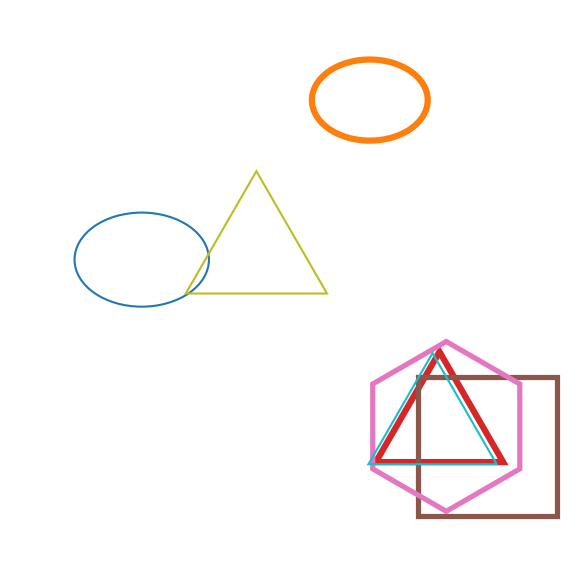[{"shape": "oval", "thickness": 1, "radius": 0.58, "center": [0.245, 0.55]}, {"shape": "oval", "thickness": 3, "radius": 0.5, "center": [0.64, 0.826]}, {"shape": "triangle", "thickness": 3, "radius": 0.64, "center": [0.761, 0.263]}, {"shape": "square", "thickness": 2.5, "radius": 0.6, "center": [0.844, 0.226]}, {"shape": "hexagon", "thickness": 2.5, "radius": 0.74, "center": [0.773, 0.261]}, {"shape": "triangle", "thickness": 1, "radius": 0.71, "center": [0.444, 0.561]}, {"shape": "triangle", "thickness": 1, "radius": 0.64, "center": [0.749, 0.259]}]